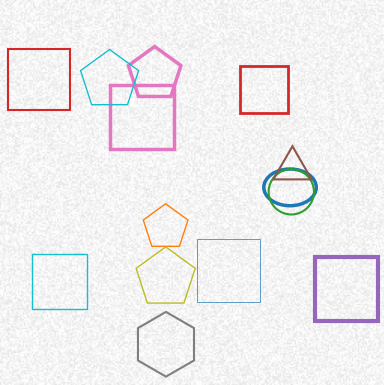[{"shape": "oval", "thickness": 2.5, "radius": 0.34, "center": [0.753, 0.513]}, {"shape": "square", "thickness": 0.5, "radius": 0.41, "center": [0.594, 0.296]}, {"shape": "pentagon", "thickness": 1, "radius": 0.31, "center": [0.43, 0.41]}, {"shape": "circle", "thickness": 1.5, "radius": 0.29, "center": [0.757, 0.502]}, {"shape": "square", "thickness": 1.5, "radius": 0.4, "center": [0.101, 0.794]}, {"shape": "square", "thickness": 2, "radius": 0.31, "center": [0.686, 0.767]}, {"shape": "square", "thickness": 3, "radius": 0.41, "center": [0.899, 0.249]}, {"shape": "triangle", "thickness": 1.5, "radius": 0.29, "center": [0.76, 0.563]}, {"shape": "pentagon", "thickness": 2.5, "radius": 0.36, "center": [0.402, 0.807]}, {"shape": "square", "thickness": 2.5, "radius": 0.42, "center": [0.369, 0.697]}, {"shape": "hexagon", "thickness": 1.5, "radius": 0.42, "center": [0.431, 0.106]}, {"shape": "pentagon", "thickness": 1, "radius": 0.4, "center": [0.43, 0.278]}, {"shape": "square", "thickness": 1, "radius": 0.36, "center": [0.154, 0.268]}, {"shape": "pentagon", "thickness": 1, "radius": 0.4, "center": [0.285, 0.792]}]